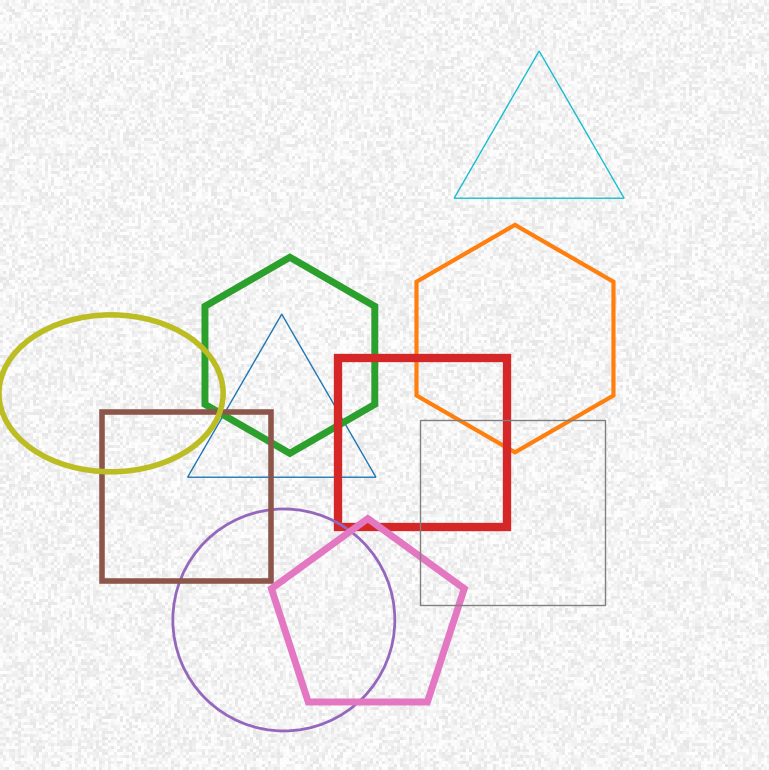[{"shape": "triangle", "thickness": 0.5, "radius": 0.71, "center": [0.366, 0.451]}, {"shape": "hexagon", "thickness": 1.5, "radius": 0.74, "center": [0.669, 0.56]}, {"shape": "hexagon", "thickness": 2.5, "radius": 0.64, "center": [0.376, 0.539]}, {"shape": "square", "thickness": 3, "radius": 0.55, "center": [0.549, 0.425]}, {"shape": "circle", "thickness": 1, "radius": 0.72, "center": [0.369, 0.195]}, {"shape": "square", "thickness": 2, "radius": 0.55, "center": [0.242, 0.355]}, {"shape": "pentagon", "thickness": 2.5, "radius": 0.66, "center": [0.478, 0.195]}, {"shape": "square", "thickness": 0.5, "radius": 0.6, "center": [0.666, 0.334]}, {"shape": "oval", "thickness": 2, "radius": 0.73, "center": [0.144, 0.489]}, {"shape": "triangle", "thickness": 0.5, "radius": 0.64, "center": [0.7, 0.806]}]